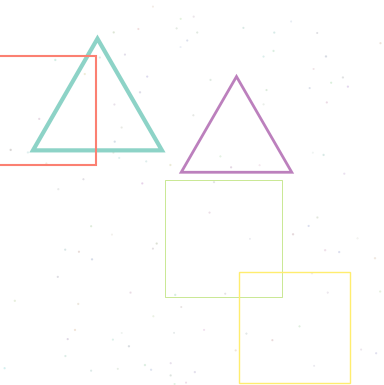[{"shape": "triangle", "thickness": 3, "radius": 0.97, "center": [0.253, 0.706]}, {"shape": "square", "thickness": 1.5, "radius": 0.71, "center": [0.109, 0.712]}, {"shape": "square", "thickness": 0.5, "radius": 0.76, "center": [0.58, 0.38]}, {"shape": "triangle", "thickness": 2, "radius": 0.83, "center": [0.614, 0.635]}, {"shape": "square", "thickness": 1, "radius": 0.72, "center": [0.765, 0.149]}]